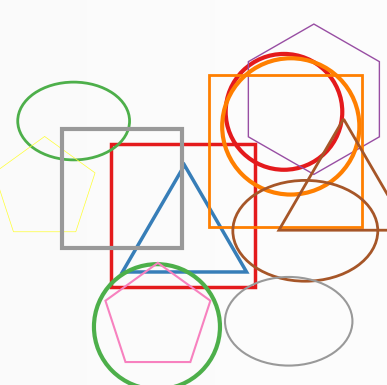[{"shape": "circle", "thickness": 3, "radius": 0.75, "center": [0.733, 0.709]}, {"shape": "square", "thickness": 2.5, "radius": 0.93, "center": [0.472, 0.44]}, {"shape": "triangle", "thickness": 2.5, "radius": 0.92, "center": [0.476, 0.386]}, {"shape": "circle", "thickness": 3, "radius": 0.81, "center": [0.405, 0.151]}, {"shape": "oval", "thickness": 2, "radius": 0.72, "center": [0.19, 0.686]}, {"shape": "hexagon", "thickness": 1, "radius": 0.98, "center": [0.81, 0.742]}, {"shape": "square", "thickness": 2, "radius": 0.99, "center": [0.738, 0.608]}, {"shape": "circle", "thickness": 3, "radius": 0.89, "center": [0.75, 0.672]}, {"shape": "pentagon", "thickness": 0.5, "radius": 0.68, "center": [0.115, 0.509]}, {"shape": "oval", "thickness": 2, "radius": 0.94, "center": [0.788, 0.401]}, {"shape": "triangle", "thickness": 2, "radius": 0.96, "center": [0.887, 0.498]}, {"shape": "pentagon", "thickness": 1.5, "radius": 0.71, "center": [0.407, 0.175]}, {"shape": "oval", "thickness": 1.5, "radius": 0.82, "center": [0.745, 0.166]}, {"shape": "square", "thickness": 3, "radius": 0.77, "center": [0.314, 0.511]}]